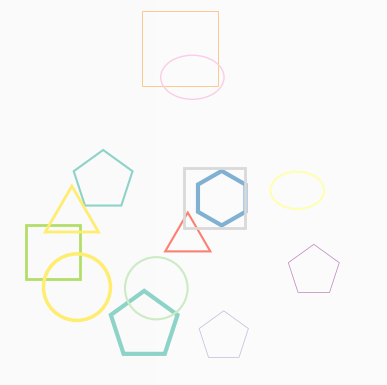[{"shape": "pentagon", "thickness": 1.5, "radius": 0.4, "center": [0.266, 0.531]}, {"shape": "pentagon", "thickness": 3, "radius": 0.45, "center": [0.372, 0.154]}, {"shape": "oval", "thickness": 1.5, "radius": 0.35, "center": [0.767, 0.506]}, {"shape": "pentagon", "thickness": 0.5, "radius": 0.33, "center": [0.577, 0.126]}, {"shape": "triangle", "thickness": 1.5, "radius": 0.34, "center": [0.485, 0.381]}, {"shape": "hexagon", "thickness": 3, "radius": 0.35, "center": [0.572, 0.485]}, {"shape": "square", "thickness": 0.5, "radius": 0.49, "center": [0.464, 0.875]}, {"shape": "square", "thickness": 2, "radius": 0.35, "center": [0.136, 0.345]}, {"shape": "oval", "thickness": 1, "radius": 0.41, "center": [0.496, 0.799]}, {"shape": "square", "thickness": 2, "radius": 0.39, "center": [0.553, 0.485]}, {"shape": "pentagon", "thickness": 0.5, "radius": 0.35, "center": [0.81, 0.296]}, {"shape": "circle", "thickness": 1.5, "radius": 0.4, "center": [0.403, 0.251]}, {"shape": "triangle", "thickness": 2, "radius": 0.4, "center": [0.185, 0.437]}, {"shape": "circle", "thickness": 2.5, "radius": 0.43, "center": [0.199, 0.254]}]